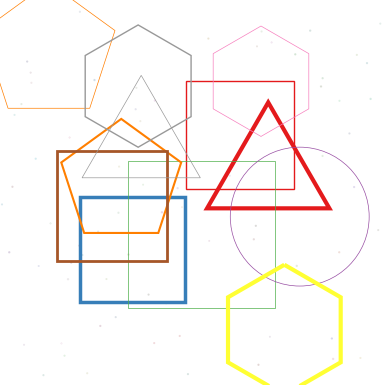[{"shape": "triangle", "thickness": 3, "radius": 0.92, "center": [0.697, 0.551]}, {"shape": "square", "thickness": 1, "radius": 0.7, "center": [0.623, 0.649]}, {"shape": "square", "thickness": 2.5, "radius": 0.68, "center": [0.344, 0.352]}, {"shape": "square", "thickness": 0.5, "radius": 0.95, "center": [0.524, 0.391]}, {"shape": "circle", "thickness": 0.5, "radius": 0.9, "center": [0.779, 0.437]}, {"shape": "pentagon", "thickness": 1.5, "radius": 0.82, "center": [0.315, 0.527]}, {"shape": "pentagon", "thickness": 0.5, "radius": 0.9, "center": [0.127, 0.865]}, {"shape": "hexagon", "thickness": 3, "radius": 0.84, "center": [0.739, 0.143]}, {"shape": "square", "thickness": 2, "radius": 0.71, "center": [0.291, 0.464]}, {"shape": "hexagon", "thickness": 0.5, "radius": 0.72, "center": [0.678, 0.789]}, {"shape": "triangle", "thickness": 0.5, "radius": 0.89, "center": [0.367, 0.627]}, {"shape": "hexagon", "thickness": 1, "radius": 0.79, "center": [0.359, 0.776]}]